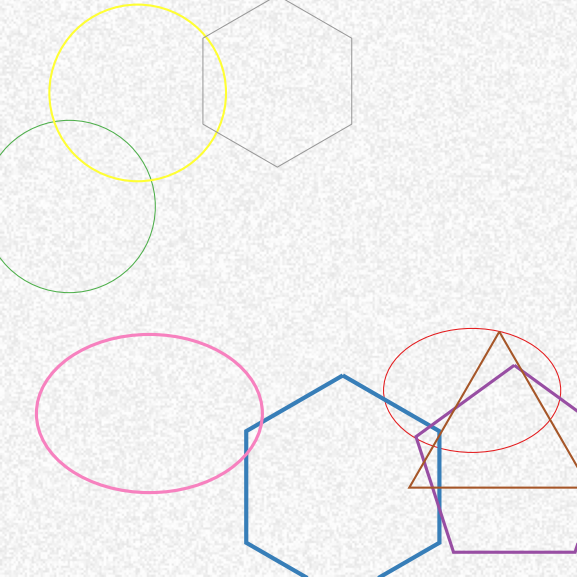[{"shape": "oval", "thickness": 0.5, "radius": 0.77, "center": [0.818, 0.323]}, {"shape": "hexagon", "thickness": 2, "radius": 0.97, "center": [0.594, 0.156]}, {"shape": "circle", "thickness": 0.5, "radius": 0.75, "center": [0.12, 0.642]}, {"shape": "pentagon", "thickness": 1.5, "radius": 0.89, "center": [0.891, 0.188]}, {"shape": "circle", "thickness": 1, "radius": 0.76, "center": [0.238, 0.838]}, {"shape": "triangle", "thickness": 1, "radius": 0.9, "center": [0.865, 0.245]}, {"shape": "oval", "thickness": 1.5, "radius": 0.98, "center": [0.259, 0.283]}, {"shape": "hexagon", "thickness": 0.5, "radius": 0.74, "center": [0.48, 0.859]}]